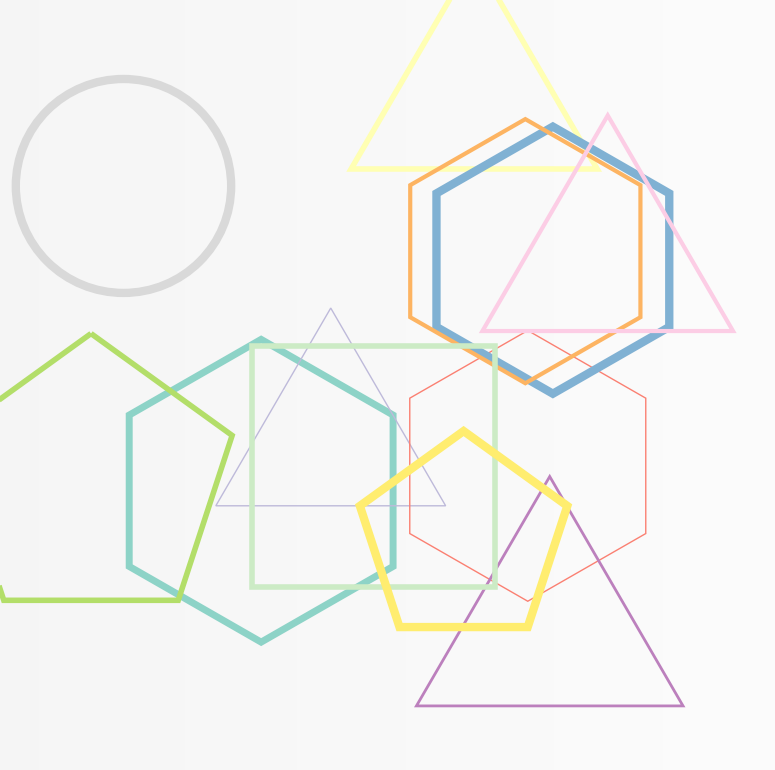[{"shape": "hexagon", "thickness": 2.5, "radius": 0.98, "center": [0.337, 0.363]}, {"shape": "triangle", "thickness": 2, "radius": 0.92, "center": [0.612, 0.872]}, {"shape": "triangle", "thickness": 0.5, "radius": 0.86, "center": [0.427, 0.429]}, {"shape": "hexagon", "thickness": 0.5, "radius": 0.88, "center": [0.681, 0.395]}, {"shape": "hexagon", "thickness": 3, "radius": 0.87, "center": [0.713, 0.662]}, {"shape": "hexagon", "thickness": 1.5, "radius": 0.86, "center": [0.678, 0.674]}, {"shape": "pentagon", "thickness": 2, "radius": 0.96, "center": [0.117, 0.375]}, {"shape": "triangle", "thickness": 1.5, "radius": 0.93, "center": [0.784, 0.663]}, {"shape": "circle", "thickness": 3, "radius": 0.69, "center": [0.159, 0.758]}, {"shape": "triangle", "thickness": 1, "radius": 0.99, "center": [0.709, 0.183]}, {"shape": "square", "thickness": 2, "radius": 0.78, "center": [0.482, 0.394]}, {"shape": "pentagon", "thickness": 3, "radius": 0.7, "center": [0.598, 0.299]}]